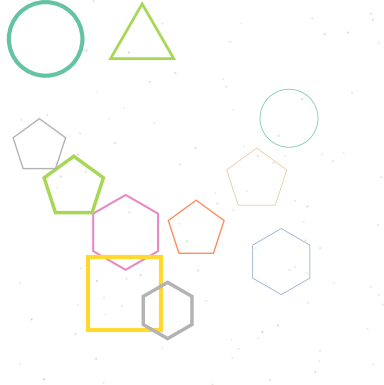[{"shape": "circle", "thickness": 3, "radius": 0.48, "center": [0.119, 0.899]}, {"shape": "circle", "thickness": 0.5, "radius": 0.38, "center": [0.751, 0.693]}, {"shape": "pentagon", "thickness": 1, "radius": 0.38, "center": [0.51, 0.404]}, {"shape": "hexagon", "thickness": 0.5, "radius": 0.43, "center": [0.731, 0.321]}, {"shape": "hexagon", "thickness": 1.5, "radius": 0.49, "center": [0.326, 0.396]}, {"shape": "triangle", "thickness": 2, "radius": 0.47, "center": [0.369, 0.895]}, {"shape": "pentagon", "thickness": 2.5, "radius": 0.4, "center": [0.192, 0.513]}, {"shape": "square", "thickness": 3, "radius": 0.48, "center": [0.324, 0.238]}, {"shape": "pentagon", "thickness": 0.5, "radius": 0.41, "center": [0.667, 0.533]}, {"shape": "pentagon", "thickness": 1, "radius": 0.36, "center": [0.102, 0.62]}, {"shape": "hexagon", "thickness": 2.5, "radius": 0.37, "center": [0.435, 0.194]}]